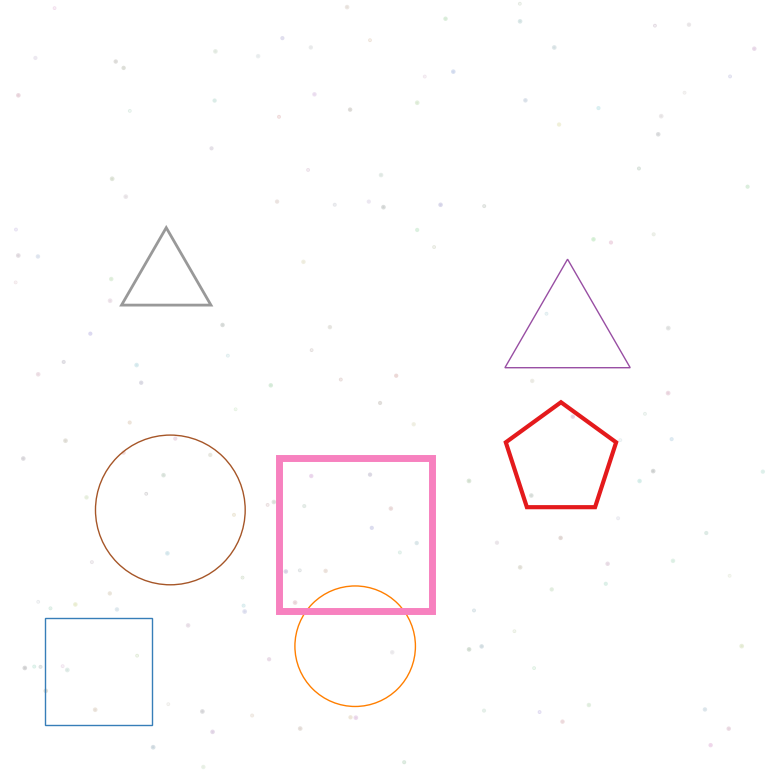[{"shape": "pentagon", "thickness": 1.5, "radius": 0.38, "center": [0.729, 0.402]}, {"shape": "square", "thickness": 0.5, "radius": 0.35, "center": [0.128, 0.128]}, {"shape": "triangle", "thickness": 0.5, "radius": 0.47, "center": [0.737, 0.569]}, {"shape": "circle", "thickness": 0.5, "radius": 0.39, "center": [0.461, 0.161]}, {"shape": "circle", "thickness": 0.5, "radius": 0.49, "center": [0.221, 0.338]}, {"shape": "square", "thickness": 2.5, "radius": 0.5, "center": [0.462, 0.306]}, {"shape": "triangle", "thickness": 1, "radius": 0.34, "center": [0.216, 0.637]}]